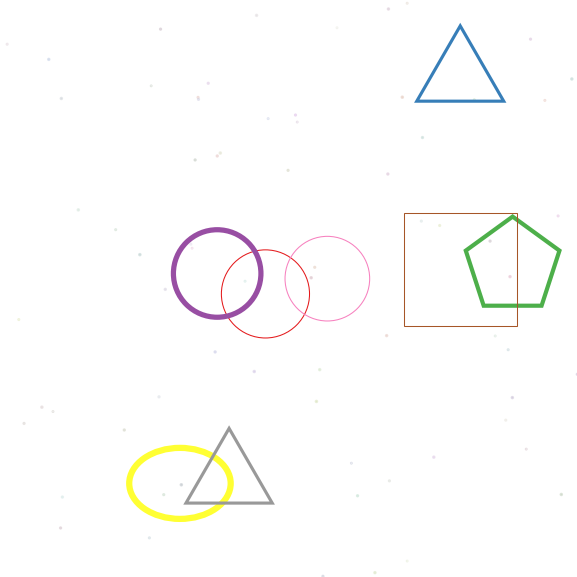[{"shape": "circle", "thickness": 0.5, "radius": 0.38, "center": [0.46, 0.49]}, {"shape": "triangle", "thickness": 1.5, "radius": 0.43, "center": [0.797, 0.867]}, {"shape": "pentagon", "thickness": 2, "radius": 0.43, "center": [0.888, 0.539]}, {"shape": "circle", "thickness": 2.5, "radius": 0.38, "center": [0.376, 0.526]}, {"shape": "oval", "thickness": 3, "radius": 0.44, "center": [0.312, 0.162]}, {"shape": "square", "thickness": 0.5, "radius": 0.49, "center": [0.798, 0.532]}, {"shape": "circle", "thickness": 0.5, "radius": 0.37, "center": [0.567, 0.517]}, {"shape": "triangle", "thickness": 1.5, "radius": 0.43, "center": [0.397, 0.171]}]